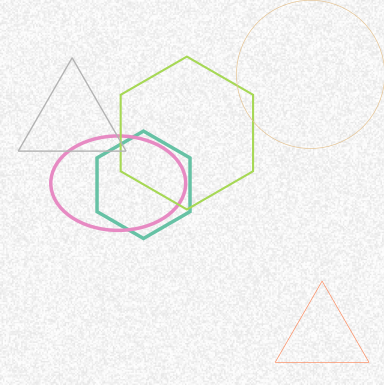[{"shape": "hexagon", "thickness": 2.5, "radius": 0.7, "center": [0.373, 0.52]}, {"shape": "triangle", "thickness": 0.5, "radius": 0.7, "center": [0.837, 0.129]}, {"shape": "oval", "thickness": 2.5, "radius": 0.88, "center": [0.307, 0.524]}, {"shape": "hexagon", "thickness": 1.5, "radius": 0.99, "center": [0.485, 0.654]}, {"shape": "circle", "thickness": 0.5, "radius": 0.96, "center": [0.807, 0.807]}, {"shape": "triangle", "thickness": 1, "radius": 0.81, "center": [0.187, 0.688]}]